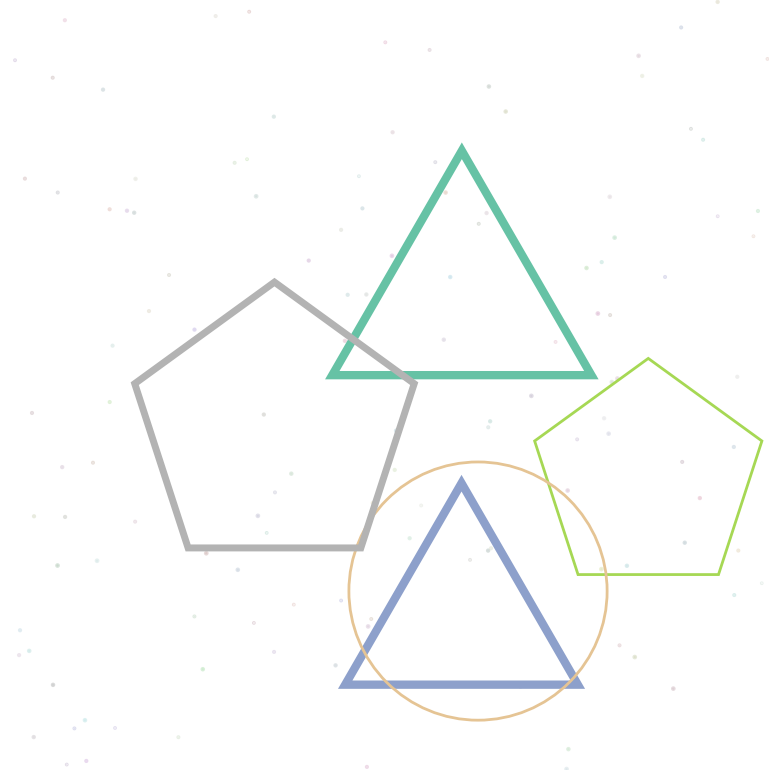[{"shape": "triangle", "thickness": 3, "radius": 0.97, "center": [0.6, 0.61]}, {"shape": "triangle", "thickness": 3, "radius": 0.87, "center": [0.599, 0.198]}, {"shape": "pentagon", "thickness": 1, "radius": 0.78, "center": [0.842, 0.379]}, {"shape": "circle", "thickness": 1, "radius": 0.84, "center": [0.621, 0.232]}, {"shape": "pentagon", "thickness": 2.5, "radius": 0.95, "center": [0.356, 0.443]}]